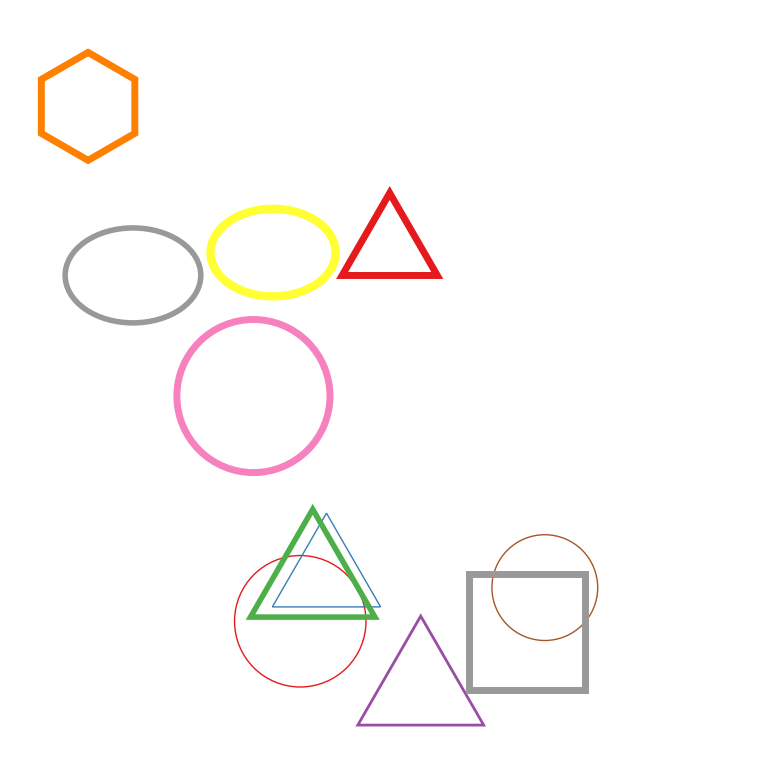[{"shape": "circle", "thickness": 0.5, "radius": 0.43, "center": [0.39, 0.193]}, {"shape": "triangle", "thickness": 2.5, "radius": 0.36, "center": [0.506, 0.678]}, {"shape": "triangle", "thickness": 0.5, "radius": 0.41, "center": [0.424, 0.252]}, {"shape": "triangle", "thickness": 2, "radius": 0.47, "center": [0.406, 0.245]}, {"shape": "triangle", "thickness": 1, "radius": 0.47, "center": [0.546, 0.106]}, {"shape": "hexagon", "thickness": 2.5, "radius": 0.35, "center": [0.114, 0.862]}, {"shape": "oval", "thickness": 3, "radius": 0.41, "center": [0.355, 0.672]}, {"shape": "circle", "thickness": 0.5, "radius": 0.34, "center": [0.708, 0.237]}, {"shape": "circle", "thickness": 2.5, "radius": 0.5, "center": [0.329, 0.486]}, {"shape": "square", "thickness": 2.5, "radius": 0.38, "center": [0.685, 0.179]}, {"shape": "oval", "thickness": 2, "radius": 0.44, "center": [0.173, 0.642]}]